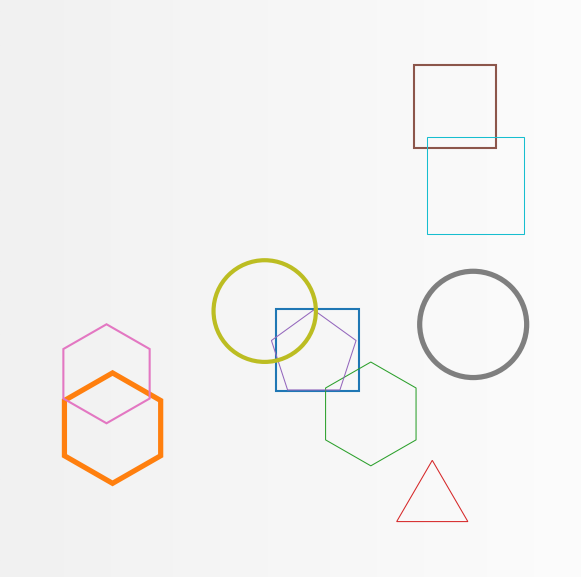[{"shape": "square", "thickness": 1, "radius": 0.36, "center": [0.546, 0.393]}, {"shape": "hexagon", "thickness": 2.5, "radius": 0.48, "center": [0.194, 0.258]}, {"shape": "hexagon", "thickness": 0.5, "radius": 0.45, "center": [0.638, 0.282]}, {"shape": "triangle", "thickness": 0.5, "radius": 0.35, "center": [0.744, 0.131]}, {"shape": "pentagon", "thickness": 0.5, "radius": 0.38, "center": [0.54, 0.386]}, {"shape": "square", "thickness": 1, "radius": 0.36, "center": [0.783, 0.815]}, {"shape": "hexagon", "thickness": 1, "radius": 0.43, "center": [0.183, 0.352]}, {"shape": "circle", "thickness": 2.5, "radius": 0.46, "center": [0.814, 0.437]}, {"shape": "circle", "thickness": 2, "radius": 0.44, "center": [0.455, 0.46]}, {"shape": "square", "thickness": 0.5, "radius": 0.42, "center": [0.818, 0.678]}]